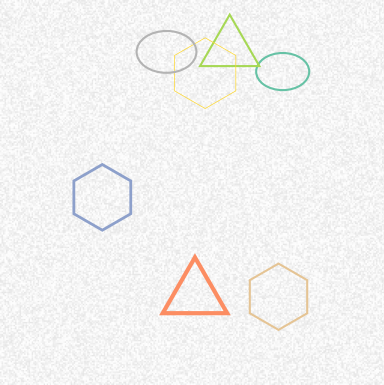[{"shape": "oval", "thickness": 1.5, "radius": 0.34, "center": [0.734, 0.814]}, {"shape": "triangle", "thickness": 3, "radius": 0.48, "center": [0.506, 0.235]}, {"shape": "hexagon", "thickness": 2, "radius": 0.43, "center": [0.266, 0.487]}, {"shape": "triangle", "thickness": 1.5, "radius": 0.45, "center": [0.597, 0.873]}, {"shape": "hexagon", "thickness": 0.5, "radius": 0.46, "center": [0.533, 0.81]}, {"shape": "hexagon", "thickness": 1.5, "radius": 0.43, "center": [0.723, 0.229]}, {"shape": "oval", "thickness": 1.5, "radius": 0.39, "center": [0.432, 0.865]}]